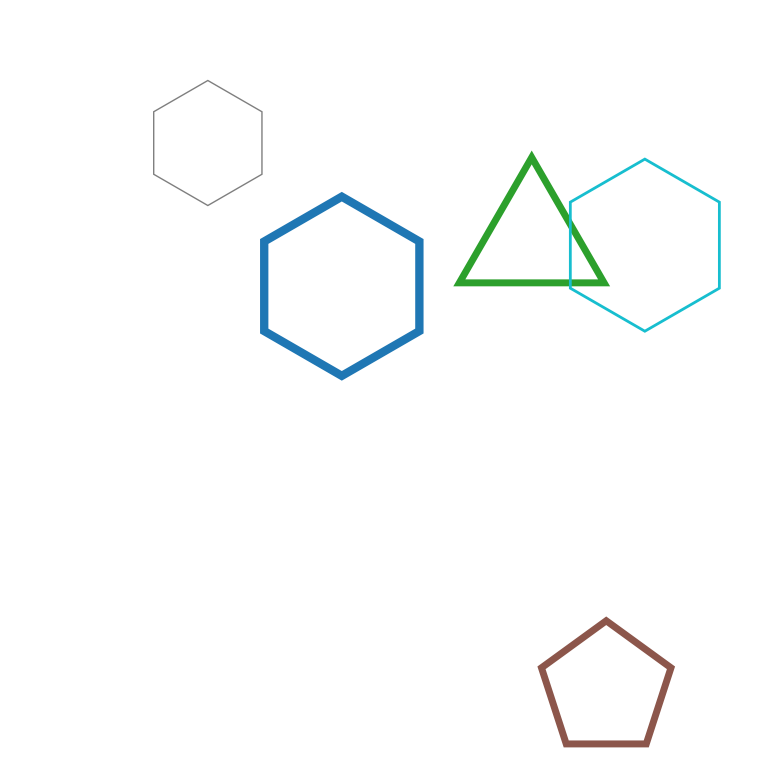[{"shape": "hexagon", "thickness": 3, "radius": 0.58, "center": [0.444, 0.628]}, {"shape": "triangle", "thickness": 2.5, "radius": 0.54, "center": [0.691, 0.687]}, {"shape": "pentagon", "thickness": 2.5, "radius": 0.44, "center": [0.787, 0.105]}, {"shape": "hexagon", "thickness": 0.5, "radius": 0.41, "center": [0.27, 0.814]}, {"shape": "hexagon", "thickness": 1, "radius": 0.56, "center": [0.837, 0.682]}]